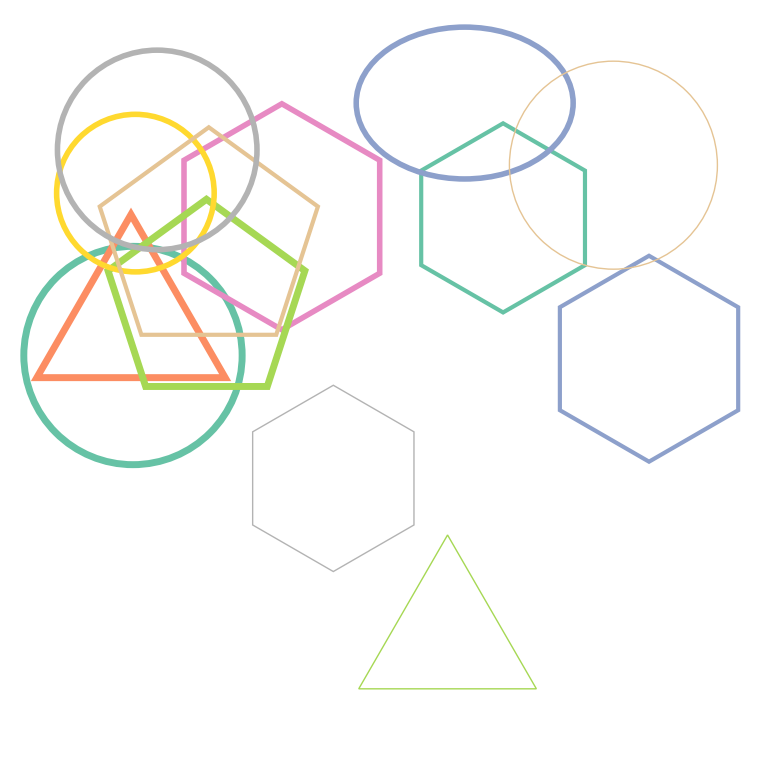[{"shape": "hexagon", "thickness": 1.5, "radius": 0.61, "center": [0.653, 0.717]}, {"shape": "circle", "thickness": 2.5, "radius": 0.71, "center": [0.173, 0.538]}, {"shape": "triangle", "thickness": 2.5, "radius": 0.71, "center": [0.17, 0.58]}, {"shape": "hexagon", "thickness": 1.5, "radius": 0.67, "center": [0.843, 0.534]}, {"shape": "oval", "thickness": 2, "radius": 0.7, "center": [0.603, 0.866]}, {"shape": "hexagon", "thickness": 2, "radius": 0.73, "center": [0.366, 0.718]}, {"shape": "pentagon", "thickness": 2.5, "radius": 0.67, "center": [0.268, 0.607]}, {"shape": "triangle", "thickness": 0.5, "radius": 0.67, "center": [0.581, 0.172]}, {"shape": "circle", "thickness": 2, "radius": 0.51, "center": [0.176, 0.749]}, {"shape": "circle", "thickness": 0.5, "radius": 0.68, "center": [0.797, 0.785]}, {"shape": "pentagon", "thickness": 1.5, "radius": 0.74, "center": [0.271, 0.686]}, {"shape": "circle", "thickness": 2, "radius": 0.65, "center": [0.204, 0.805]}, {"shape": "hexagon", "thickness": 0.5, "radius": 0.6, "center": [0.433, 0.379]}]